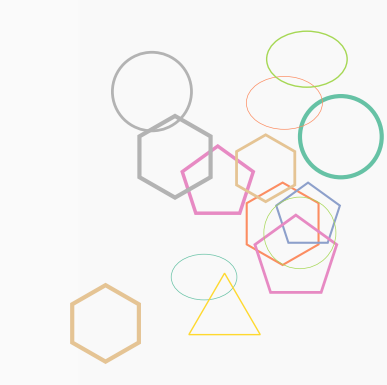[{"shape": "oval", "thickness": 0.5, "radius": 0.42, "center": [0.527, 0.28]}, {"shape": "circle", "thickness": 3, "radius": 0.53, "center": [0.88, 0.645]}, {"shape": "oval", "thickness": 0.5, "radius": 0.49, "center": [0.734, 0.733]}, {"shape": "hexagon", "thickness": 1.5, "radius": 0.54, "center": [0.729, 0.419]}, {"shape": "pentagon", "thickness": 1.5, "radius": 0.43, "center": [0.795, 0.439]}, {"shape": "pentagon", "thickness": 2.5, "radius": 0.48, "center": [0.562, 0.524]}, {"shape": "pentagon", "thickness": 2, "radius": 0.55, "center": [0.763, 0.33]}, {"shape": "circle", "thickness": 0.5, "radius": 0.46, "center": [0.774, 0.395]}, {"shape": "oval", "thickness": 1, "radius": 0.52, "center": [0.792, 0.846]}, {"shape": "triangle", "thickness": 1, "radius": 0.53, "center": [0.579, 0.184]}, {"shape": "hexagon", "thickness": 2, "radius": 0.43, "center": [0.686, 0.563]}, {"shape": "hexagon", "thickness": 3, "radius": 0.5, "center": [0.272, 0.16]}, {"shape": "circle", "thickness": 2, "radius": 0.51, "center": [0.392, 0.762]}, {"shape": "hexagon", "thickness": 3, "radius": 0.53, "center": [0.452, 0.593]}]